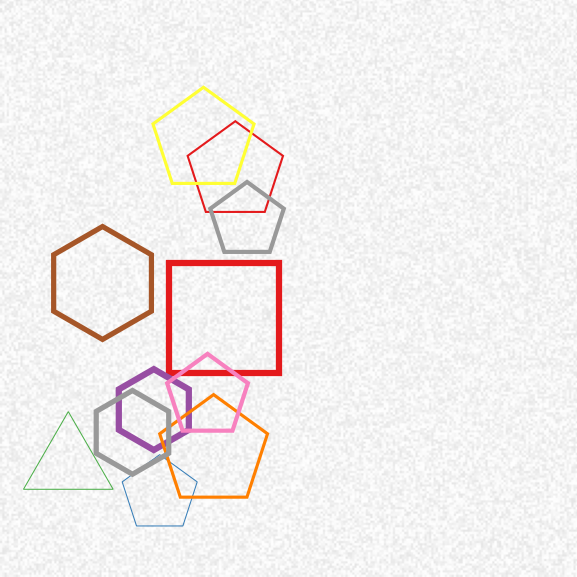[{"shape": "square", "thickness": 3, "radius": 0.47, "center": [0.388, 0.449]}, {"shape": "pentagon", "thickness": 1, "radius": 0.43, "center": [0.407, 0.702]}, {"shape": "pentagon", "thickness": 0.5, "radius": 0.34, "center": [0.277, 0.144]}, {"shape": "triangle", "thickness": 0.5, "radius": 0.45, "center": [0.118, 0.197]}, {"shape": "hexagon", "thickness": 3, "radius": 0.35, "center": [0.266, 0.29]}, {"shape": "pentagon", "thickness": 1.5, "radius": 0.49, "center": [0.37, 0.218]}, {"shape": "pentagon", "thickness": 1.5, "radius": 0.46, "center": [0.352, 0.756]}, {"shape": "hexagon", "thickness": 2.5, "radius": 0.49, "center": [0.178, 0.509]}, {"shape": "pentagon", "thickness": 2, "radius": 0.37, "center": [0.359, 0.313]}, {"shape": "pentagon", "thickness": 2, "radius": 0.33, "center": [0.428, 0.617]}, {"shape": "hexagon", "thickness": 2.5, "radius": 0.36, "center": [0.229, 0.25]}]